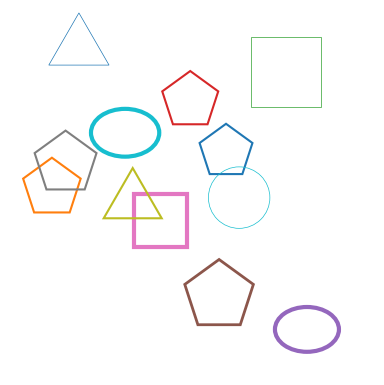[{"shape": "pentagon", "thickness": 1.5, "radius": 0.36, "center": [0.587, 0.606]}, {"shape": "triangle", "thickness": 0.5, "radius": 0.45, "center": [0.205, 0.876]}, {"shape": "pentagon", "thickness": 1.5, "radius": 0.39, "center": [0.135, 0.512]}, {"shape": "square", "thickness": 0.5, "radius": 0.45, "center": [0.744, 0.813]}, {"shape": "pentagon", "thickness": 1.5, "radius": 0.38, "center": [0.494, 0.739]}, {"shape": "oval", "thickness": 3, "radius": 0.42, "center": [0.797, 0.144]}, {"shape": "pentagon", "thickness": 2, "radius": 0.47, "center": [0.569, 0.232]}, {"shape": "square", "thickness": 3, "radius": 0.35, "center": [0.417, 0.427]}, {"shape": "pentagon", "thickness": 1.5, "radius": 0.42, "center": [0.17, 0.576]}, {"shape": "triangle", "thickness": 1.5, "radius": 0.43, "center": [0.345, 0.477]}, {"shape": "circle", "thickness": 0.5, "radius": 0.4, "center": [0.621, 0.487]}, {"shape": "oval", "thickness": 3, "radius": 0.44, "center": [0.325, 0.655]}]